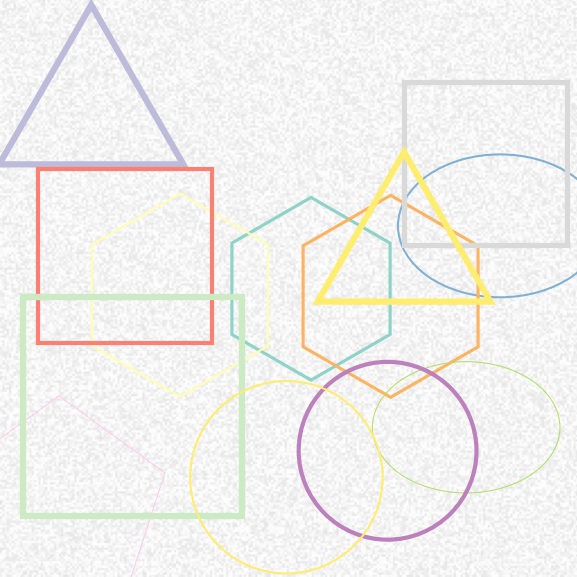[{"shape": "hexagon", "thickness": 1.5, "radius": 0.79, "center": [0.539, 0.499]}, {"shape": "hexagon", "thickness": 1, "radius": 0.88, "center": [0.312, 0.488]}, {"shape": "triangle", "thickness": 3, "radius": 0.92, "center": [0.158, 0.807]}, {"shape": "square", "thickness": 2, "radius": 0.75, "center": [0.216, 0.555]}, {"shape": "oval", "thickness": 1, "radius": 0.88, "center": [0.866, 0.608]}, {"shape": "hexagon", "thickness": 1.5, "radius": 0.87, "center": [0.676, 0.486]}, {"shape": "oval", "thickness": 0.5, "radius": 0.81, "center": [0.807, 0.259]}, {"shape": "pentagon", "thickness": 0.5, "radius": 0.96, "center": [0.102, 0.121]}, {"shape": "square", "thickness": 2.5, "radius": 0.7, "center": [0.841, 0.716]}, {"shape": "circle", "thickness": 2, "radius": 0.77, "center": [0.671, 0.219]}, {"shape": "square", "thickness": 3, "radius": 0.95, "center": [0.229, 0.295]}, {"shape": "triangle", "thickness": 3, "radius": 0.86, "center": [0.7, 0.563]}, {"shape": "circle", "thickness": 1, "radius": 0.83, "center": [0.496, 0.173]}]